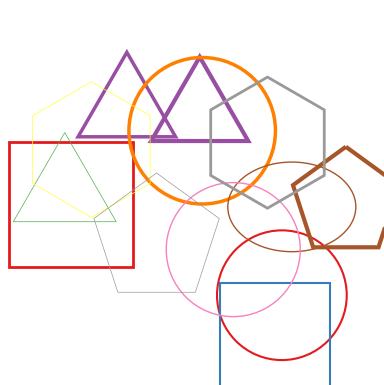[{"shape": "square", "thickness": 2, "radius": 0.81, "center": [0.185, 0.469]}, {"shape": "circle", "thickness": 1.5, "radius": 0.84, "center": [0.732, 0.233]}, {"shape": "square", "thickness": 1.5, "radius": 0.71, "center": [0.714, 0.123]}, {"shape": "triangle", "thickness": 0.5, "radius": 0.77, "center": [0.168, 0.501]}, {"shape": "triangle", "thickness": 3, "radius": 0.73, "center": [0.519, 0.706]}, {"shape": "triangle", "thickness": 2.5, "radius": 0.73, "center": [0.329, 0.718]}, {"shape": "circle", "thickness": 2.5, "radius": 0.95, "center": [0.525, 0.66]}, {"shape": "hexagon", "thickness": 0.5, "radius": 0.88, "center": [0.237, 0.612]}, {"shape": "pentagon", "thickness": 3, "radius": 0.72, "center": [0.898, 0.474]}, {"shape": "oval", "thickness": 1, "radius": 0.83, "center": [0.758, 0.463]}, {"shape": "circle", "thickness": 1, "radius": 0.87, "center": [0.606, 0.352]}, {"shape": "hexagon", "thickness": 2, "radius": 0.85, "center": [0.695, 0.629]}, {"shape": "pentagon", "thickness": 0.5, "radius": 0.86, "center": [0.407, 0.379]}]